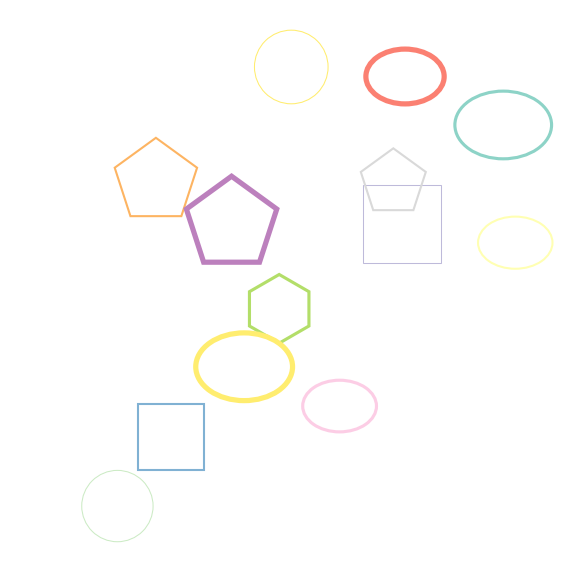[{"shape": "oval", "thickness": 1.5, "radius": 0.42, "center": [0.871, 0.783]}, {"shape": "oval", "thickness": 1, "radius": 0.32, "center": [0.892, 0.579]}, {"shape": "square", "thickness": 0.5, "radius": 0.34, "center": [0.696, 0.612]}, {"shape": "oval", "thickness": 2.5, "radius": 0.34, "center": [0.701, 0.867]}, {"shape": "square", "thickness": 1, "radius": 0.29, "center": [0.295, 0.242]}, {"shape": "pentagon", "thickness": 1, "radius": 0.37, "center": [0.27, 0.686]}, {"shape": "hexagon", "thickness": 1.5, "radius": 0.3, "center": [0.483, 0.464]}, {"shape": "oval", "thickness": 1.5, "radius": 0.32, "center": [0.588, 0.296]}, {"shape": "pentagon", "thickness": 1, "radius": 0.3, "center": [0.681, 0.683]}, {"shape": "pentagon", "thickness": 2.5, "radius": 0.41, "center": [0.401, 0.612]}, {"shape": "circle", "thickness": 0.5, "radius": 0.31, "center": [0.203, 0.123]}, {"shape": "circle", "thickness": 0.5, "radius": 0.32, "center": [0.504, 0.883]}, {"shape": "oval", "thickness": 2.5, "radius": 0.42, "center": [0.423, 0.364]}]